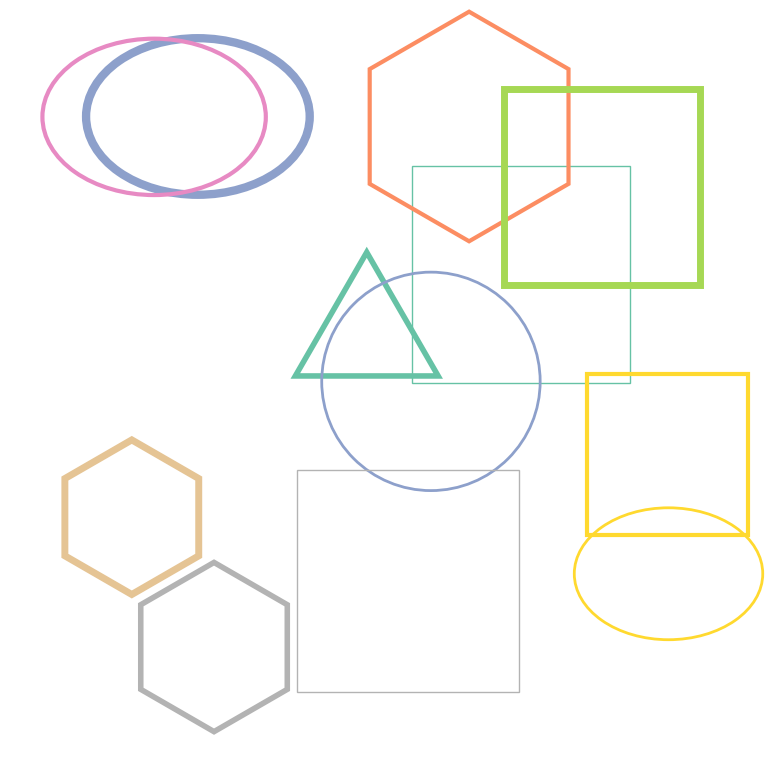[{"shape": "square", "thickness": 0.5, "radius": 0.71, "center": [0.677, 0.644]}, {"shape": "triangle", "thickness": 2, "radius": 0.54, "center": [0.476, 0.565]}, {"shape": "hexagon", "thickness": 1.5, "radius": 0.75, "center": [0.609, 0.836]}, {"shape": "circle", "thickness": 1, "radius": 0.71, "center": [0.56, 0.505]}, {"shape": "oval", "thickness": 3, "radius": 0.73, "center": [0.257, 0.849]}, {"shape": "oval", "thickness": 1.5, "radius": 0.73, "center": [0.2, 0.848]}, {"shape": "square", "thickness": 2.5, "radius": 0.64, "center": [0.781, 0.757]}, {"shape": "square", "thickness": 1.5, "radius": 0.52, "center": [0.867, 0.41]}, {"shape": "oval", "thickness": 1, "radius": 0.61, "center": [0.868, 0.255]}, {"shape": "hexagon", "thickness": 2.5, "radius": 0.5, "center": [0.171, 0.328]}, {"shape": "square", "thickness": 0.5, "radius": 0.72, "center": [0.53, 0.245]}, {"shape": "hexagon", "thickness": 2, "radius": 0.55, "center": [0.278, 0.16]}]